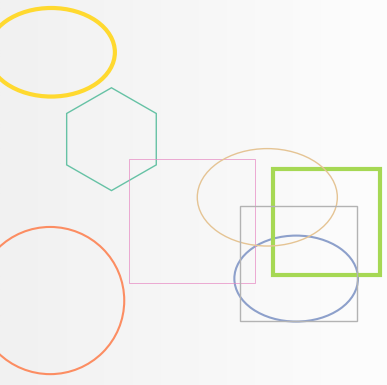[{"shape": "hexagon", "thickness": 1, "radius": 0.67, "center": [0.288, 0.638]}, {"shape": "circle", "thickness": 1.5, "radius": 0.96, "center": [0.129, 0.219]}, {"shape": "oval", "thickness": 1.5, "radius": 0.8, "center": [0.764, 0.276]}, {"shape": "square", "thickness": 0.5, "radius": 0.81, "center": [0.496, 0.427]}, {"shape": "square", "thickness": 3, "radius": 0.69, "center": [0.843, 0.424]}, {"shape": "oval", "thickness": 3, "radius": 0.82, "center": [0.132, 0.864]}, {"shape": "oval", "thickness": 1, "radius": 0.9, "center": [0.69, 0.487]}, {"shape": "square", "thickness": 1, "radius": 0.75, "center": [0.771, 0.316]}]